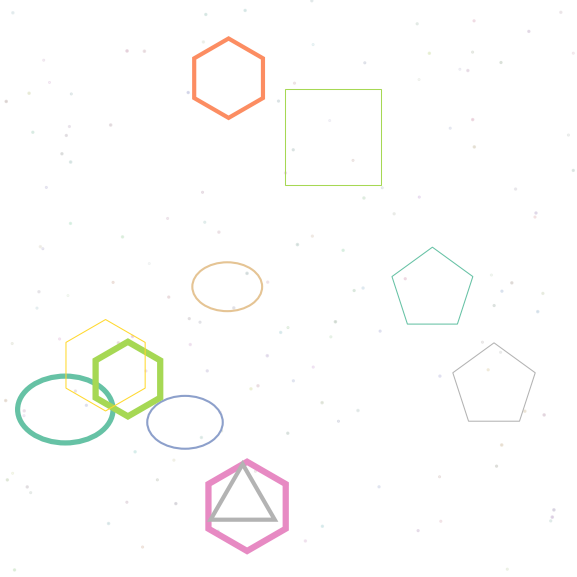[{"shape": "oval", "thickness": 2.5, "radius": 0.41, "center": [0.113, 0.29]}, {"shape": "pentagon", "thickness": 0.5, "radius": 0.37, "center": [0.749, 0.497]}, {"shape": "hexagon", "thickness": 2, "radius": 0.34, "center": [0.396, 0.864]}, {"shape": "oval", "thickness": 1, "radius": 0.33, "center": [0.32, 0.268]}, {"shape": "hexagon", "thickness": 3, "radius": 0.39, "center": [0.428, 0.122]}, {"shape": "hexagon", "thickness": 3, "radius": 0.32, "center": [0.221, 0.343]}, {"shape": "square", "thickness": 0.5, "radius": 0.42, "center": [0.577, 0.761]}, {"shape": "hexagon", "thickness": 0.5, "radius": 0.4, "center": [0.183, 0.367]}, {"shape": "oval", "thickness": 1, "radius": 0.3, "center": [0.393, 0.503]}, {"shape": "pentagon", "thickness": 0.5, "radius": 0.38, "center": [0.855, 0.33]}, {"shape": "triangle", "thickness": 2, "radius": 0.32, "center": [0.42, 0.131]}]